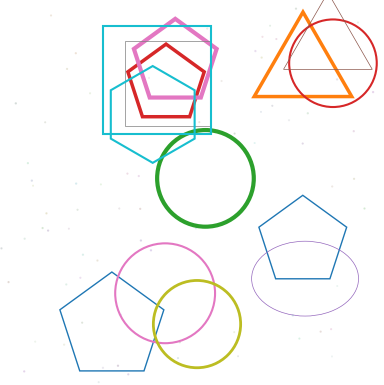[{"shape": "pentagon", "thickness": 1, "radius": 0.6, "center": [0.786, 0.373]}, {"shape": "pentagon", "thickness": 1, "radius": 0.71, "center": [0.291, 0.151]}, {"shape": "triangle", "thickness": 2.5, "radius": 0.73, "center": [0.787, 0.822]}, {"shape": "circle", "thickness": 3, "radius": 0.63, "center": [0.534, 0.537]}, {"shape": "circle", "thickness": 1.5, "radius": 0.57, "center": [0.865, 0.836]}, {"shape": "pentagon", "thickness": 2.5, "radius": 0.52, "center": [0.431, 0.781]}, {"shape": "oval", "thickness": 0.5, "radius": 0.69, "center": [0.792, 0.276]}, {"shape": "triangle", "thickness": 0.5, "radius": 0.67, "center": [0.852, 0.886]}, {"shape": "pentagon", "thickness": 3, "radius": 0.56, "center": [0.455, 0.838]}, {"shape": "circle", "thickness": 1.5, "radius": 0.65, "center": [0.429, 0.238]}, {"shape": "square", "thickness": 0.5, "radius": 0.55, "center": [0.436, 0.783]}, {"shape": "circle", "thickness": 2, "radius": 0.57, "center": [0.512, 0.158]}, {"shape": "square", "thickness": 1.5, "radius": 0.7, "center": [0.408, 0.792]}, {"shape": "hexagon", "thickness": 1.5, "radius": 0.63, "center": [0.397, 0.703]}]